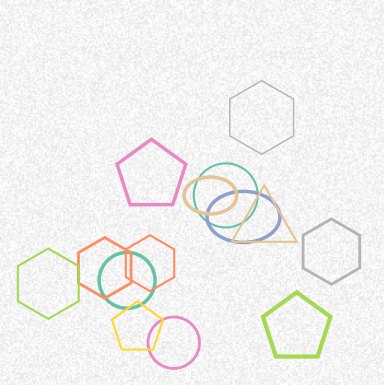[{"shape": "circle", "thickness": 2.5, "radius": 0.36, "center": [0.33, 0.272]}, {"shape": "circle", "thickness": 1.5, "radius": 0.42, "center": [0.586, 0.492]}, {"shape": "hexagon", "thickness": 2, "radius": 0.39, "center": [0.272, 0.304]}, {"shape": "hexagon", "thickness": 1.5, "radius": 0.36, "center": [0.39, 0.316]}, {"shape": "oval", "thickness": 2.5, "radius": 0.47, "center": [0.632, 0.437]}, {"shape": "circle", "thickness": 2, "radius": 0.33, "center": [0.451, 0.11]}, {"shape": "pentagon", "thickness": 2.5, "radius": 0.47, "center": [0.393, 0.544]}, {"shape": "pentagon", "thickness": 3, "radius": 0.46, "center": [0.771, 0.149]}, {"shape": "hexagon", "thickness": 1.5, "radius": 0.46, "center": [0.125, 0.263]}, {"shape": "pentagon", "thickness": 1.5, "radius": 0.35, "center": [0.357, 0.148]}, {"shape": "triangle", "thickness": 1.5, "radius": 0.49, "center": [0.686, 0.421]}, {"shape": "oval", "thickness": 2.5, "radius": 0.34, "center": [0.547, 0.492]}, {"shape": "hexagon", "thickness": 1, "radius": 0.48, "center": [0.68, 0.695]}, {"shape": "hexagon", "thickness": 2, "radius": 0.42, "center": [0.861, 0.346]}]